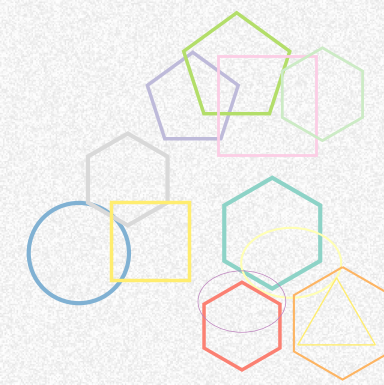[{"shape": "hexagon", "thickness": 3, "radius": 0.72, "center": [0.707, 0.394]}, {"shape": "oval", "thickness": 1.5, "radius": 0.65, "center": [0.756, 0.317]}, {"shape": "pentagon", "thickness": 2.5, "radius": 0.62, "center": [0.501, 0.74]}, {"shape": "hexagon", "thickness": 2.5, "radius": 0.57, "center": [0.629, 0.153]}, {"shape": "circle", "thickness": 3, "radius": 0.65, "center": [0.205, 0.343]}, {"shape": "hexagon", "thickness": 1.5, "radius": 0.73, "center": [0.89, 0.16]}, {"shape": "pentagon", "thickness": 2.5, "radius": 0.72, "center": [0.615, 0.822]}, {"shape": "square", "thickness": 2, "radius": 0.64, "center": [0.693, 0.725]}, {"shape": "hexagon", "thickness": 3, "radius": 0.6, "center": [0.332, 0.534]}, {"shape": "oval", "thickness": 0.5, "radius": 0.57, "center": [0.628, 0.217]}, {"shape": "hexagon", "thickness": 2, "radius": 0.6, "center": [0.837, 0.755]}, {"shape": "square", "thickness": 2.5, "radius": 0.5, "center": [0.389, 0.375]}, {"shape": "triangle", "thickness": 1, "radius": 0.58, "center": [0.874, 0.162]}]